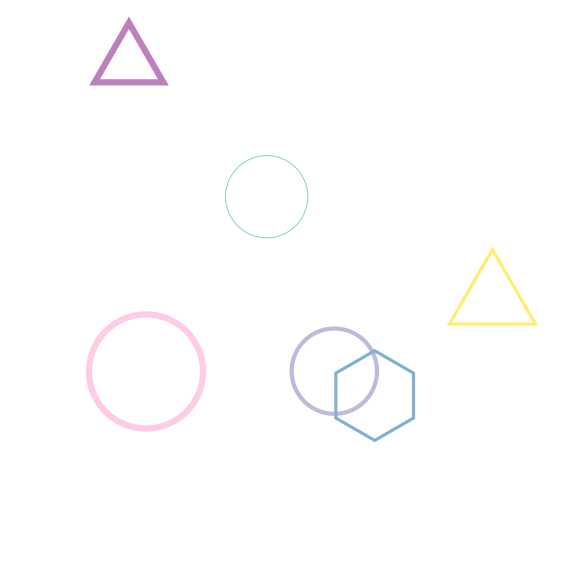[{"shape": "circle", "thickness": 0.5, "radius": 0.36, "center": [0.462, 0.658]}, {"shape": "circle", "thickness": 2, "radius": 0.37, "center": [0.579, 0.356]}, {"shape": "hexagon", "thickness": 1.5, "radius": 0.39, "center": [0.649, 0.314]}, {"shape": "circle", "thickness": 3, "radius": 0.49, "center": [0.253, 0.356]}, {"shape": "triangle", "thickness": 3, "radius": 0.34, "center": [0.223, 0.891]}, {"shape": "triangle", "thickness": 1.5, "radius": 0.43, "center": [0.853, 0.481]}]